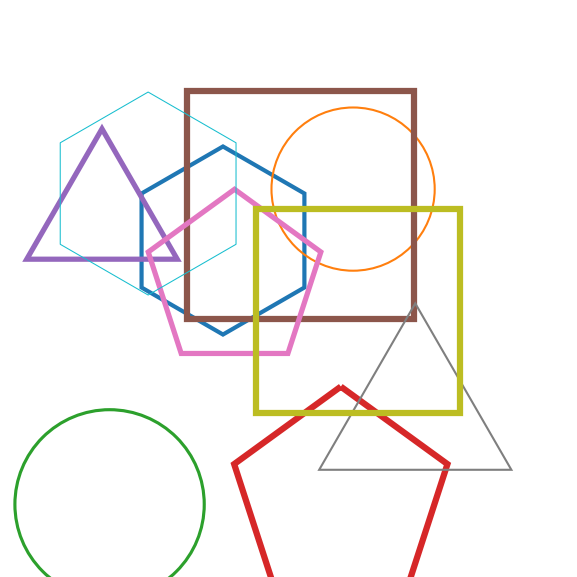[{"shape": "hexagon", "thickness": 2, "radius": 0.81, "center": [0.386, 0.583]}, {"shape": "circle", "thickness": 1, "radius": 0.71, "center": [0.611, 0.672]}, {"shape": "circle", "thickness": 1.5, "radius": 0.82, "center": [0.19, 0.126]}, {"shape": "pentagon", "thickness": 3, "radius": 0.97, "center": [0.59, 0.136]}, {"shape": "triangle", "thickness": 2.5, "radius": 0.75, "center": [0.177, 0.626]}, {"shape": "square", "thickness": 3, "radius": 0.98, "center": [0.52, 0.644]}, {"shape": "pentagon", "thickness": 2.5, "radius": 0.79, "center": [0.406, 0.514]}, {"shape": "triangle", "thickness": 1, "radius": 0.96, "center": [0.719, 0.282]}, {"shape": "square", "thickness": 3, "radius": 0.88, "center": [0.62, 0.461]}, {"shape": "hexagon", "thickness": 0.5, "radius": 0.88, "center": [0.257, 0.664]}]